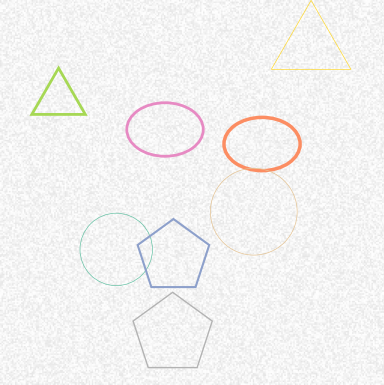[{"shape": "circle", "thickness": 0.5, "radius": 0.47, "center": [0.302, 0.352]}, {"shape": "oval", "thickness": 2.5, "radius": 0.49, "center": [0.681, 0.626]}, {"shape": "pentagon", "thickness": 1.5, "radius": 0.49, "center": [0.451, 0.333]}, {"shape": "oval", "thickness": 2, "radius": 0.5, "center": [0.429, 0.664]}, {"shape": "triangle", "thickness": 2, "radius": 0.4, "center": [0.152, 0.743]}, {"shape": "triangle", "thickness": 0.5, "radius": 0.6, "center": [0.808, 0.88]}, {"shape": "circle", "thickness": 0.5, "radius": 0.56, "center": [0.659, 0.45]}, {"shape": "pentagon", "thickness": 1, "radius": 0.54, "center": [0.448, 0.133]}]